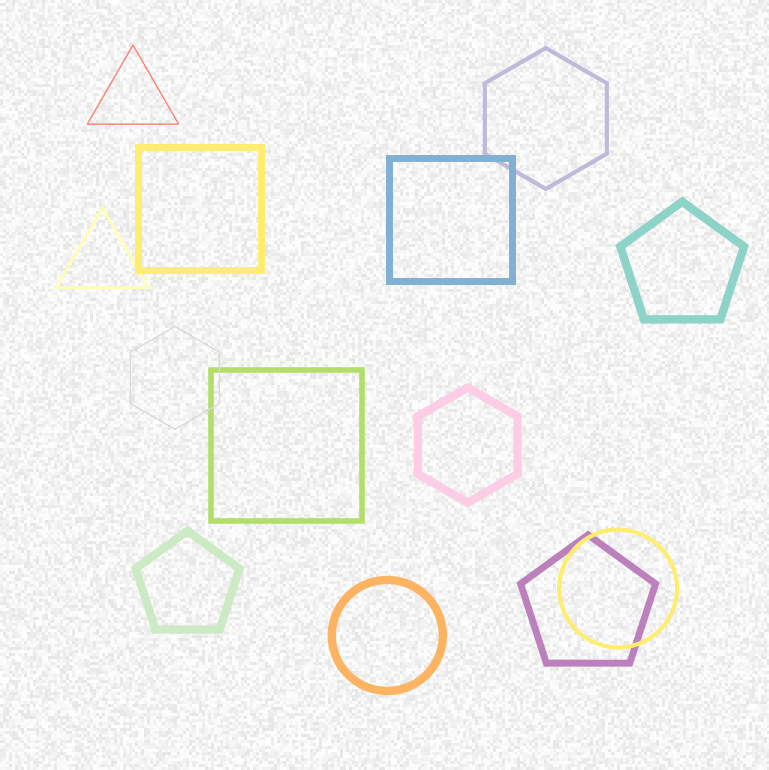[{"shape": "pentagon", "thickness": 3, "radius": 0.42, "center": [0.886, 0.654]}, {"shape": "triangle", "thickness": 1, "radius": 0.35, "center": [0.133, 0.661]}, {"shape": "hexagon", "thickness": 1.5, "radius": 0.46, "center": [0.709, 0.846]}, {"shape": "triangle", "thickness": 0.5, "radius": 0.34, "center": [0.173, 0.873]}, {"shape": "square", "thickness": 2.5, "radius": 0.4, "center": [0.585, 0.715]}, {"shape": "circle", "thickness": 3, "radius": 0.36, "center": [0.503, 0.175]}, {"shape": "square", "thickness": 2, "radius": 0.49, "center": [0.372, 0.421]}, {"shape": "hexagon", "thickness": 3, "radius": 0.37, "center": [0.607, 0.422]}, {"shape": "hexagon", "thickness": 0.5, "radius": 0.33, "center": [0.227, 0.509]}, {"shape": "pentagon", "thickness": 2.5, "radius": 0.46, "center": [0.764, 0.213]}, {"shape": "pentagon", "thickness": 3, "radius": 0.35, "center": [0.244, 0.24]}, {"shape": "circle", "thickness": 1.5, "radius": 0.38, "center": [0.803, 0.236]}, {"shape": "square", "thickness": 2.5, "radius": 0.4, "center": [0.259, 0.73]}]